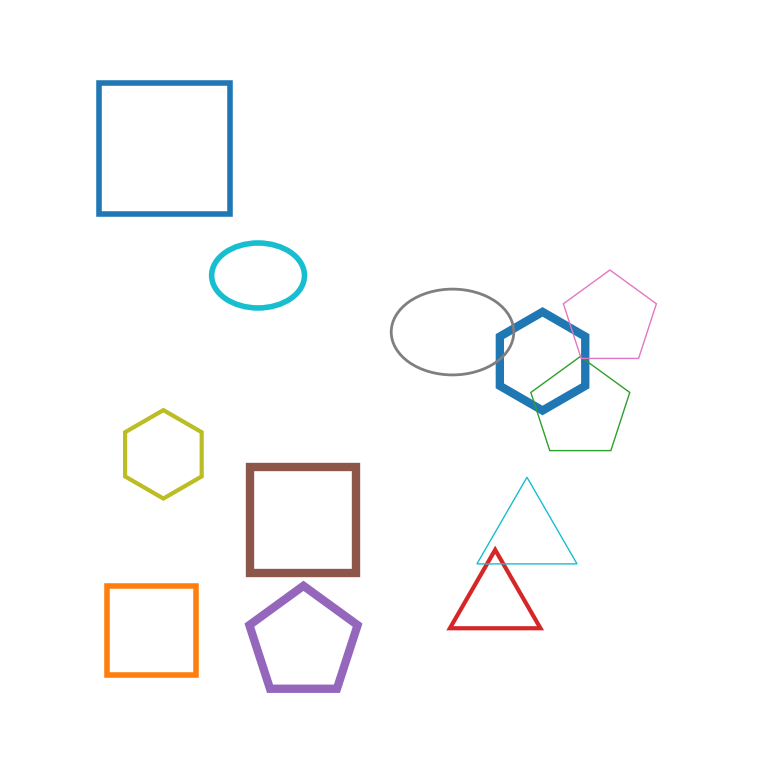[{"shape": "hexagon", "thickness": 3, "radius": 0.32, "center": [0.705, 0.531]}, {"shape": "square", "thickness": 2, "radius": 0.43, "center": [0.214, 0.807]}, {"shape": "square", "thickness": 2, "radius": 0.29, "center": [0.197, 0.181]}, {"shape": "pentagon", "thickness": 0.5, "radius": 0.34, "center": [0.754, 0.469]}, {"shape": "triangle", "thickness": 1.5, "radius": 0.34, "center": [0.643, 0.218]}, {"shape": "pentagon", "thickness": 3, "radius": 0.37, "center": [0.394, 0.165]}, {"shape": "square", "thickness": 3, "radius": 0.34, "center": [0.394, 0.325]}, {"shape": "pentagon", "thickness": 0.5, "radius": 0.32, "center": [0.792, 0.586]}, {"shape": "oval", "thickness": 1, "radius": 0.4, "center": [0.588, 0.569]}, {"shape": "hexagon", "thickness": 1.5, "radius": 0.29, "center": [0.212, 0.41]}, {"shape": "triangle", "thickness": 0.5, "radius": 0.38, "center": [0.684, 0.305]}, {"shape": "oval", "thickness": 2, "radius": 0.3, "center": [0.335, 0.642]}]